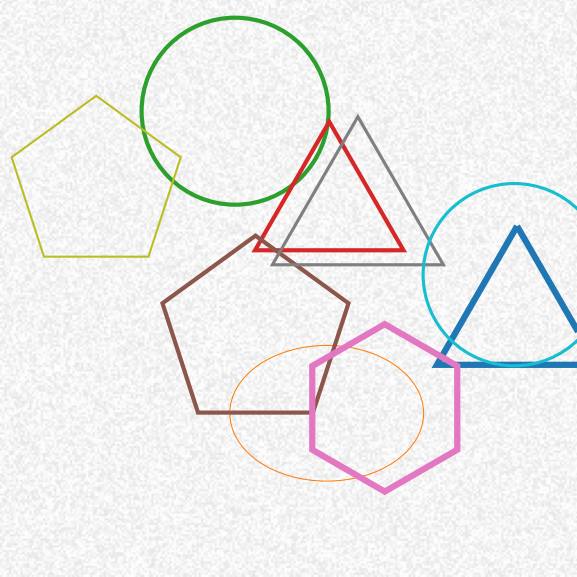[{"shape": "triangle", "thickness": 3, "radius": 0.8, "center": [0.895, 0.447]}, {"shape": "oval", "thickness": 0.5, "radius": 0.84, "center": [0.566, 0.284]}, {"shape": "circle", "thickness": 2, "radius": 0.81, "center": [0.407, 0.807]}, {"shape": "triangle", "thickness": 2, "radius": 0.74, "center": [0.57, 0.64]}, {"shape": "pentagon", "thickness": 2, "radius": 0.85, "center": [0.442, 0.422]}, {"shape": "hexagon", "thickness": 3, "radius": 0.72, "center": [0.666, 0.293]}, {"shape": "triangle", "thickness": 1.5, "radius": 0.85, "center": [0.62, 0.626]}, {"shape": "pentagon", "thickness": 1, "radius": 0.77, "center": [0.167, 0.679]}, {"shape": "circle", "thickness": 1.5, "radius": 0.79, "center": [0.891, 0.524]}]